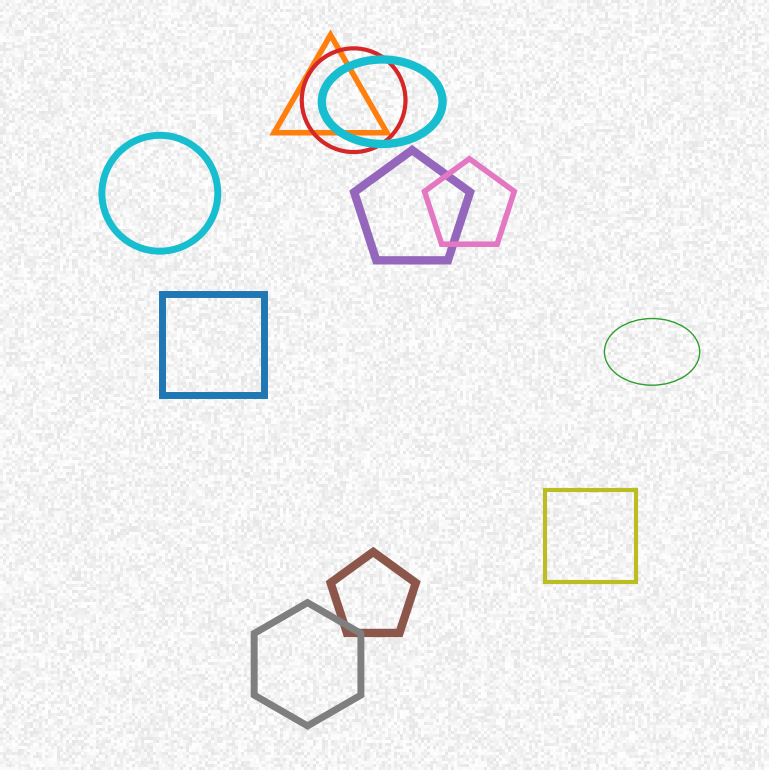[{"shape": "square", "thickness": 2.5, "radius": 0.33, "center": [0.277, 0.552]}, {"shape": "triangle", "thickness": 2, "radius": 0.42, "center": [0.429, 0.87]}, {"shape": "oval", "thickness": 0.5, "radius": 0.31, "center": [0.847, 0.543]}, {"shape": "circle", "thickness": 1.5, "radius": 0.34, "center": [0.459, 0.87]}, {"shape": "pentagon", "thickness": 3, "radius": 0.4, "center": [0.535, 0.726]}, {"shape": "pentagon", "thickness": 3, "radius": 0.29, "center": [0.485, 0.225]}, {"shape": "pentagon", "thickness": 2, "radius": 0.31, "center": [0.61, 0.732]}, {"shape": "hexagon", "thickness": 2.5, "radius": 0.4, "center": [0.399, 0.137]}, {"shape": "square", "thickness": 1.5, "radius": 0.3, "center": [0.767, 0.304]}, {"shape": "circle", "thickness": 2.5, "radius": 0.38, "center": [0.208, 0.749]}, {"shape": "oval", "thickness": 3, "radius": 0.39, "center": [0.496, 0.868]}]